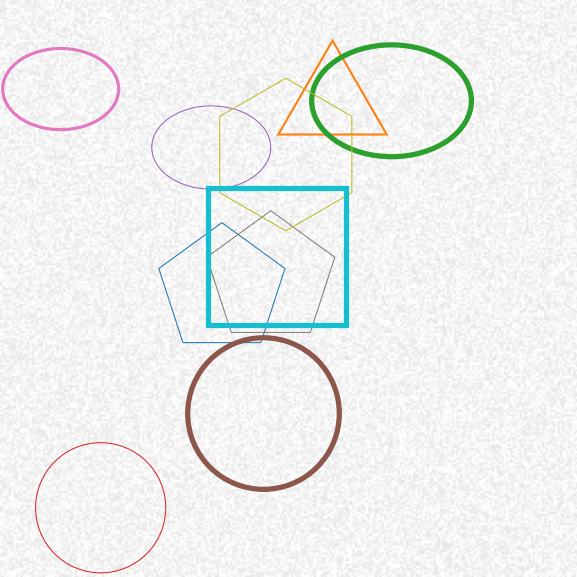[{"shape": "pentagon", "thickness": 0.5, "radius": 0.57, "center": [0.384, 0.499]}, {"shape": "triangle", "thickness": 1, "radius": 0.54, "center": [0.576, 0.82]}, {"shape": "oval", "thickness": 2.5, "radius": 0.69, "center": [0.678, 0.825]}, {"shape": "circle", "thickness": 0.5, "radius": 0.56, "center": [0.174, 0.12]}, {"shape": "oval", "thickness": 0.5, "radius": 0.51, "center": [0.366, 0.744]}, {"shape": "circle", "thickness": 2.5, "radius": 0.66, "center": [0.456, 0.283]}, {"shape": "oval", "thickness": 1.5, "radius": 0.5, "center": [0.105, 0.845]}, {"shape": "pentagon", "thickness": 0.5, "radius": 0.58, "center": [0.469, 0.518]}, {"shape": "hexagon", "thickness": 0.5, "radius": 0.66, "center": [0.495, 0.732]}, {"shape": "square", "thickness": 2.5, "radius": 0.59, "center": [0.48, 0.556]}]